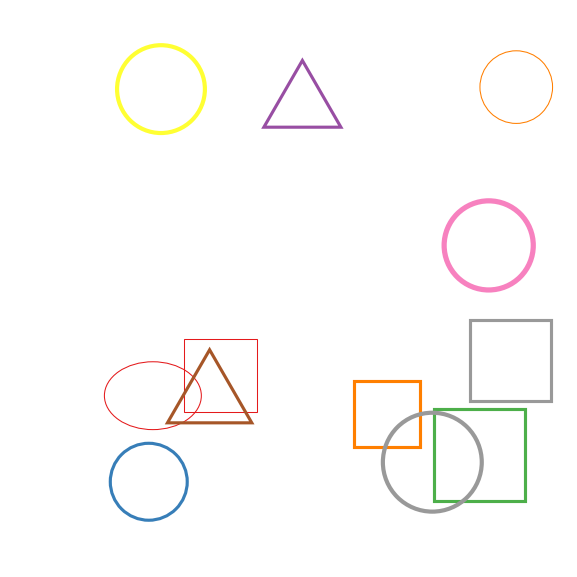[{"shape": "square", "thickness": 0.5, "radius": 0.32, "center": [0.382, 0.349]}, {"shape": "oval", "thickness": 0.5, "radius": 0.42, "center": [0.265, 0.314]}, {"shape": "circle", "thickness": 1.5, "radius": 0.33, "center": [0.258, 0.165]}, {"shape": "square", "thickness": 1.5, "radius": 0.4, "center": [0.83, 0.211]}, {"shape": "triangle", "thickness": 1.5, "radius": 0.39, "center": [0.524, 0.817]}, {"shape": "square", "thickness": 1.5, "radius": 0.29, "center": [0.67, 0.282]}, {"shape": "circle", "thickness": 0.5, "radius": 0.31, "center": [0.894, 0.848]}, {"shape": "circle", "thickness": 2, "radius": 0.38, "center": [0.279, 0.845]}, {"shape": "triangle", "thickness": 1.5, "radius": 0.42, "center": [0.363, 0.309]}, {"shape": "circle", "thickness": 2.5, "radius": 0.39, "center": [0.846, 0.574]}, {"shape": "circle", "thickness": 2, "radius": 0.43, "center": [0.749, 0.199]}, {"shape": "square", "thickness": 1.5, "radius": 0.35, "center": [0.884, 0.375]}]